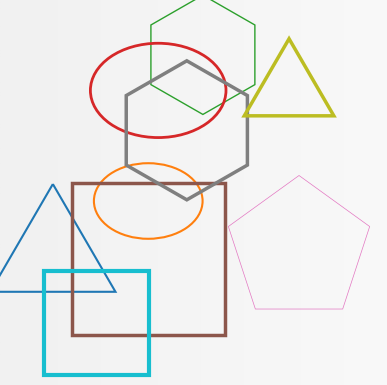[{"shape": "triangle", "thickness": 1.5, "radius": 0.93, "center": [0.136, 0.335]}, {"shape": "oval", "thickness": 1.5, "radius": 0.7, "center": [0.383, 0.478]}, {"shape": "hexagon", "thickness": 1, "radius": 0.77, "center": [0.524, 0.858]}, {"shape": "oval", "thickness": 2, "radius": 0.87, "center": [0.408, 0.765]}, {"shape": "square", "thickness": 2.5, "radius": 0.99, "center": [0.383, 0.327]}, {"shape": "pentagon", "thickness": 0.5, "radius": 0.96, "center": [0.772, 0.352]}, {"shape": "hexagon", "thickness": 2.5, "radius": 0.9, "center": [0.482, 0.662]}, {"shape": "triangle", "thickness": 2.5, "radius": 0.67, "center": [0.746, 0.766]}, {"shape": "square", "thickness": 3, "radius": 0.68, "center": [0.249, 0.161]}]